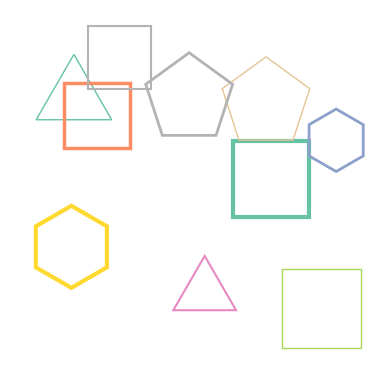[{"shape": "square", "thickness": 3, "radius": 0.49, "center": [0.704, 0.535]}, {"shape": "triangle", "thickness": 1, "radius": 0.57, "center": [0.192, 0.746]}, {"shape": "square", "thickness": 2.5, "radius": 0.43, "center": [0.251, 0.7]}, {"shape": "hexagon", "thickness": 2, "radius": 0.41, "center": [0.873, 0.636]}, {"shape": "triangle", "thickness": 1.5, "radius": 0.47, "center": [0.532, 0.241]}, {"shape": "square", "thickness": 1, "radius": 0.51, "center": [0.834, 0.2]}, {"shape": "hexagon", "thickness": 3, "radius": 0.53, "center": [0.185, 0.359]}, {"shape": "pentagon", "thickness": 1, "radius": 0.6, "center": [0.691, 0.733]}, {"shape": "pentagon", "thickness": 2, "radius": 0.59, "center": [0.491, 0.744]}, {"shape": "square", "thickness": 1.5, "radius": 0.41, "center": [0.31, 0.851]}]